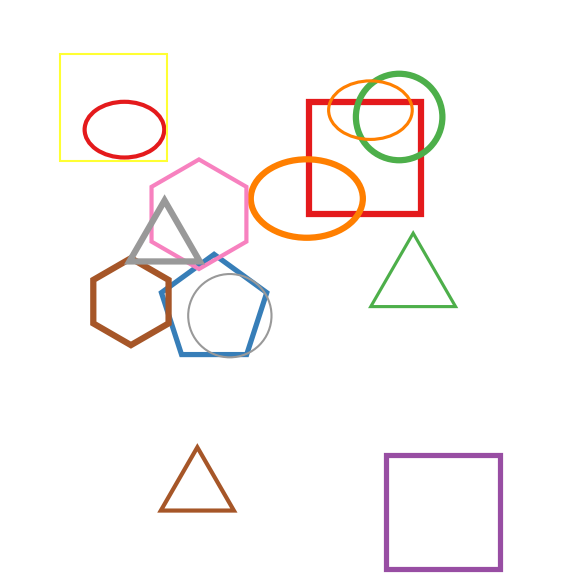[{"shape": "oval", "thickness": 2, "radius": 0.34, "center": [0.215, 0.775]}, {"shape": "square", "thickness": 3, "radius": 0.49, "center": [0.632, 0.726]}, {"shape": "pentagon", "thickness": 2.5, "radius": 0.48, "center": [0.371, 0.463]}, {"shape": "circle", "thickness": 3, "radius": 0.37, "center": [0.691, 0.797]}, {"shape": "triangle", "thickness": 1.5, "radius": 0.42, "center": [0.715, 0.511]}, {"shape": "square", "thickness": 2.5, "radius": 0.5, "center": [0.767, 0.113]}, {"shape": "oval", "thickness": 3, "radius": 0.49, "center": [0.531, 0.655]}, {"shape": "oval", "thickness": 1.5, "radius": 0.36, "center": [0.641, 0.808]}, {"shape": "square", "thickness": 1, "radius": 0.46, "center": [0.196, 0.813]}, {"shape": "hexagon", "thickness": 3, "radius": 0.38, "center": [0.227, 0.477]}, {"shape": "triangle", "thickness": 2, "radius": 0.37, "center": [0.342, 0.152]}, {"shape": "hexagon", "thickness": 2, "radius": 0.47, "center": [0.345, 0.628]}, {"shape": "circle", "thickness": 1, "radius": 0.36, "center": [0.398, 0.452]}, {"shape": "triangle", "thickness": 3, "radius": 0.35, "center": [0.285, 0.582]}]